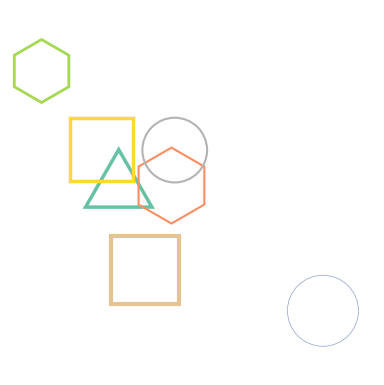[{"shape": "triangle", "thickness": 2.5, "radius": 0.5, "center": [0.308, 0.512]}, {"shape": "hexagon", "thickness": 1.5, "radius": 0.49, "center": [0.445, 0.518]}, {"shape": "circle", "thickness": 0.5, "radius": 0.46, "center": [0.839, 0.193]}, {"shape": "hexagon", "thickness": 2, "radius": 0.41, "center": [0.108, 0.816]}, {"shape": "square", "thickness": 2.5, "radius": 0.41, "center": [0.263, 0.612]}, {"shape": "square", "thickness": 3, "radius": 0.44, "center": [0.377, 0.298]}, {"shape": "circle", "thickness": 1.5, "radius": 0.42, "center": [0.454, 0.61]}]